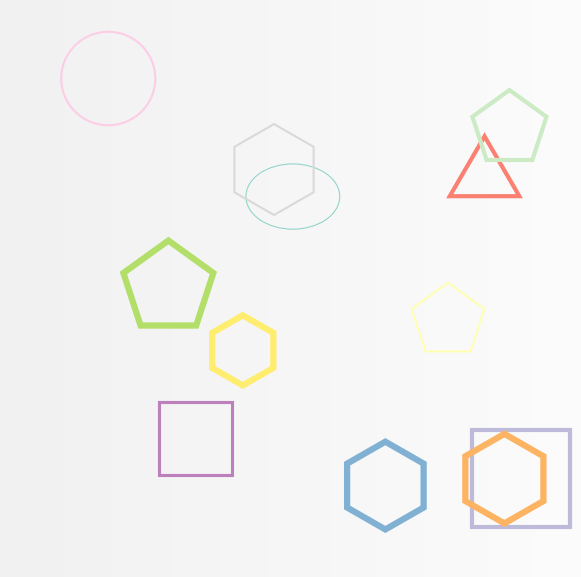[{"shape": "oval", "thickness": 0.5, "radius": 0.4, "center": [0.504, 0.659]}, {"shape": "pentagon", "thickness": 1, "radius": 0.33, "center": [0.771, 0.444]}, {"shape": "square", "thickness": 2, "radius": 0.42, "center": [0.896, 0.171]}, {"shape": "triangle", "thickness": 2, "radius": 0.35, "center": [0.834, 0.694]}, {"shape": "hexagon", "thickness": 3, "radius": 0.38, "center": [0.663, 0.158]}, {"shape": "hexagon", "thickness": 3, "radius": 0.39, "center": [0.868, 0.17]}, {"shape": "pentagon", "thickness": 3, "radius": 0.41, "center": [0.29, 0.501]}, {"shape": "circle", "thickness": 1, "radius": 0.4, "center": [0.186, 0.863]}, {"shape": "hexagon", "thickness": 1, "radius": 0.39, "center": [0.471, 0.706]}, {"shape": "square", "thickness": 1.5, "radius": 0.32, "center": [0.336, 0.239]}, {"shape": "pentagon", "thickness": 2, "radius": 0.33, "center": [0.876, 0.776]}, {"shape": "hexagon", "thickness": 3, "radius": 0.3, "center": [0.418, 0.392]}]